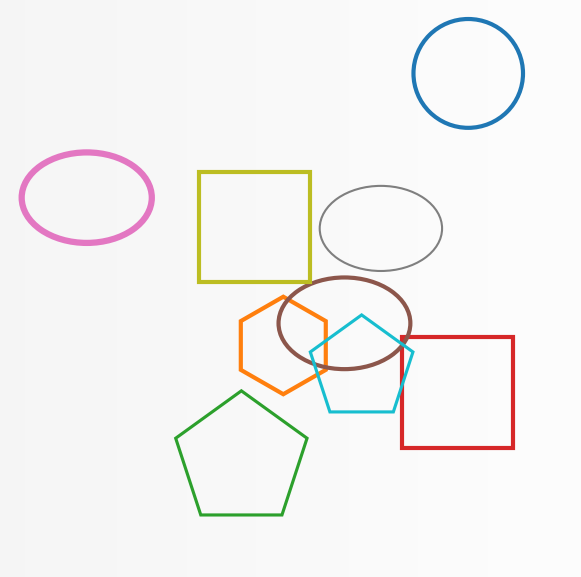[{"shape": "circle", "thickness": 2, "radius": 0.47, "center": [0.806, 0.872]}, {"shape": "hexagon", "thickness": 2, "radius": 0.42, "center": [0.487, 0.401]}, {"shape": "pentagon", "thickness": 1.5, "radius": 0.59, "center": [0.415, 0.204]}, {"shape": "square", "thickness": 2, "radius": 0.48, "center": [0.787, 0.319]}, {"shape": "oval", "thickness": 2, "radius": 0.57, "center": [0.593, 0.439]}, {"shape": "oval", "thickness": 3, "radius": 0.56, "center": [0.149, 0.657]}, {"shape": "oval", "thickness": 1, "radius": 0.53, "center": [0.655, 0.604]}, {"shape": "square", "thickness": 2, "radius": 0.47, "center": [0.438, 0.607]}, {"shape": "pentagon", "thickness": 1.5, "radius": 0.46, "center": [0.622, 0.361]}]